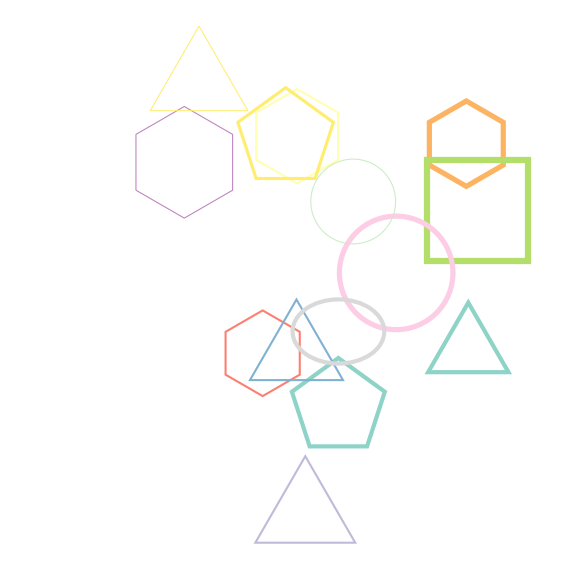[{"shape": "triangle", "thickness": 2, "radius": 0.4, "center": [0.811, 0.395]}, {"shape": "pentagon", "thickness": 2, "radius": 0.42, "center": [0.586, 0.295]}, {"shape": "hexagon", "thickness": 1, "radius": 0.41, "center": [0.514, 0.763]}, {"shape": "triangle", "thickness": 1, "radius": 0.5, "center": [0.529, 0.109]}, {"shape": "hexagon", "thickness": 1, "radius": 0.37, "center": [0.455, 0.387]}, {"shape": "triangle", "thickness": 1, "radius": 0.47, "center": [0.513, 0.387]}, {"shape": "hexagon", "thickness": 2.5, "radius": 0.37, "center": [0.807, 0.75]}, {"shape": "square", "thickness": 3, "radius": 0.44, "center": [0.827, 0.635]}, {"shape": "circle", "thickness": 2.5, "radius": 0.49, "center": [0.686, 0.527]}, {"shape": "oval", "thickness": 2, "radius": 0.4, "center": [0.586, 0.425]}, {"shape": "hexagon", "thickness": 0.5, "radius": 0.48, "center": [0.319, 0.718]}, {"shape": "circle", "thickness": 0.5, "radius": 0.37, "center": [0.612, 0.65]}, {"shape": "pentagon", "thickness": 1.5, "radius": 0.43, "center": [0.495, 0.76]}, {"shape": "triangle", "thickness": 0.5, "radius": 0.49, "center": [0.345, 0.856]}]